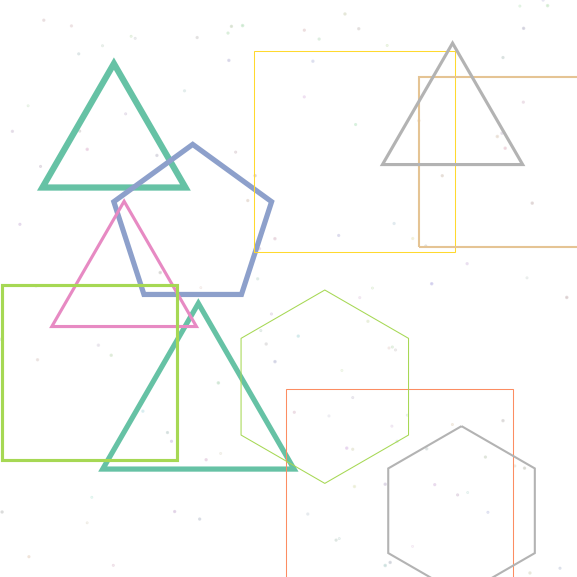[{"shape": "triangle", "thickness": 3, "radius": 0.71, "center": [0.197, 0.746]}, {"shape": "triangle", "thickness": 2.5, "radius": 0.96, "center": [0.343, 0.283]}, {"shape": "square", "thickness": 0.5, "radius": 0.98, "center": [0.691, 0.129]}, {"shape": "pentagon", "thickness": 2.5, "radius": 0.72, "center": [0.334, 0.605]}, {"shape": "triangle", "thickness": 1.5, "radius": 0.72, "center": [0.215, 0.506]}, {"shape": "square", "thickness": 1.5, "radius": 0.76, "center": [0.155, 0.354]}, {"shape": "hexagon", "thickness": 0.5, "radius": 0.84, "center": [0.562, 0.33]}, {"shape": "square", "thickness": 0.5, "radius": 0.87, "center": [0.614, 0.737]}, {"shape": "square", "thickness": 1, "radius": 0.74, "center": [0.873, 0.718]}, {"shape": "triangle", "thickness": 1.5, "radius": 0.7, "center": [0.784, 0.784]}, {"shape": "hexagon", "thickness": 1, "radius": 0.73, "center": [0.799, 0.115]}]